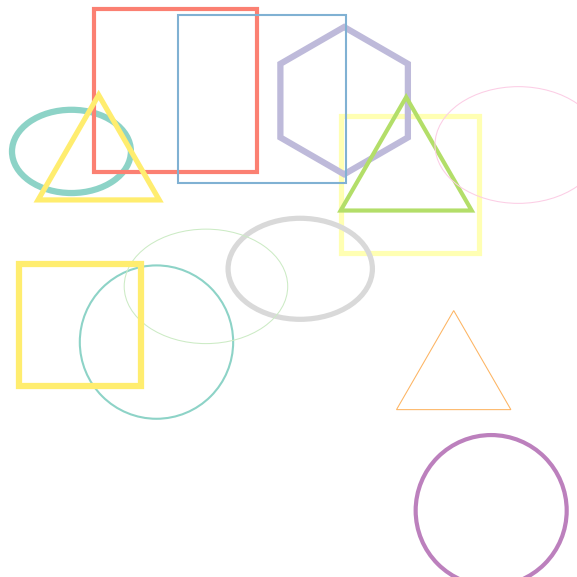[{"shape": "circle", "thickness": 1, "radius": 0.66, "center": [0.271, 0.407]}, {"shape": "oval", "thickness": 3, "radius": 0.51, "center": [0.124, 0.737]}, {"shape": "square", "thickness": 2.5, "radius": 0.59, "center": [0.71, 0.679]}, {"shape": "hexagon", "thickness": 3, "radius": 0.64, "center": [0.596, 0.825]}, {"shape": "square", "thickness": 2, "radius": 0.71, "center": [0.303, 0.842]}, {"shape": "square", "thickness": 1, "radius": 0.73, "center": [0.454, 0.828]}, {"shape": "triangle", "thickness": 0.5, "radius": 0.57, "center": [0.786, 0.347]}, {"shape": "triangle", "thickness": 2, "radius": 0.65, "center": [0.703, 0.7]}, {"shape": "oval", "thickness": 0.5, "radius": 0.72, "center": [0.898, 0.748]}, {"shape": "oval", "thickness": 2.5, "radius": 0.62, "center": [0.52, 0.534]}, {"shape": "circle", "thickness": 2, "radius": 0.65, "center": [0.851, 0.115]}, {"shape": "oval", "thickness": 0.5, "radius": 0.71, "center": [0.357, 0.503]}, {"shape": "triangle", "thickness": 2.5, "radius": 0.61, "center": [0.171, 0.713]}, {"shape": "square", "thickness": 3, "radius": 0.53, "center": [0.138, 0.436]}]